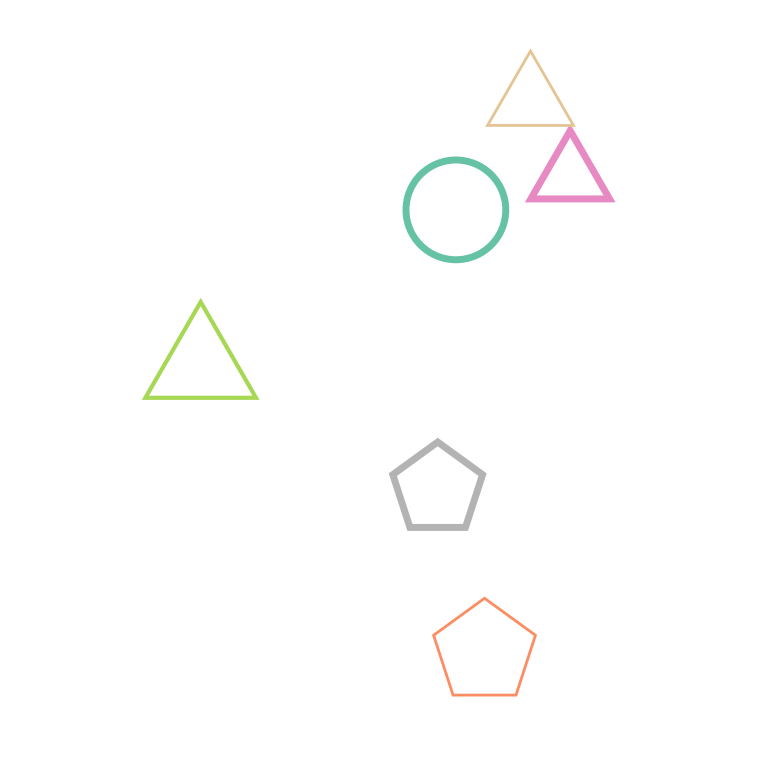[{"shape": "circle", "thickness": 2.5, "radius": 0.32, "center": [0.592, 0.727]}, {"shape": "pentagon", "thickness": 1, "radius": 0.35, "center": [0.629, 0.154]}, {"shape": "triangle", "thickness": 2.5, "radius": 0.3, "center": [0.74, 0.771]}, {"shape": "triangle", "thickness": 1.5, "radius": 0.41, "center": [0.261, 0.525]}, {"shape": "triangle", "thickness": 1, "radius": 0.32, "center": [0.689, 0.869]}, {"shape": "pentagon", "thickness": 2.5, "radius": 0.31, "center": [0.568, 0.365]}]